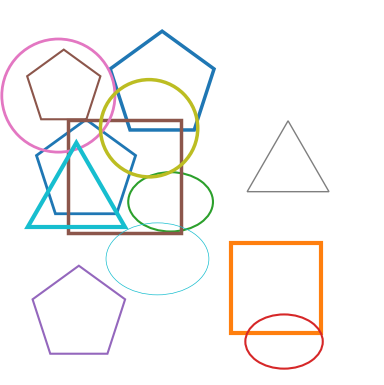[{"shape": "pentagon", "thickness": 2, "radius": 0.68, "center": [0.223, 0.554]}, {"shape": "pentagon", "thickness": 2.5, "radius": 0.71, "center": [0.421, 0.777]}, {"shape": "square", "thickness": 3, "radius": 0.58, "center": [0.717, 0.251]}, {"shape": "oval", "thickness": 1.5, "radius": 0.55, "center": [0.443, 0.476]}, {"shape": "oval", "thickness": 1.5, "radius": 0.5, "center": [0.738, 0.113]}, {"shape": "pentagon", "thickness": 1.5, "radius": 0.63, "center": [0.205, 0.183]}, {"shape": "pentagon", "thickness": 1.5, "radius": 0.5, "center": [0.166, 0.771]}, {"shape": "square", "thickness": 2.5, "radius": 0.73, "center": [0.324, 0.541]}, {"shape": "circle", "thickness": 2, "radius": 0.73, "center": [0.152, 0.752]}, {"shape": "triangle", "thickness": 1, "radius": 0.61, "center": [0.748, 0.563]}, {"shape": "circle", "thickness": 2.5, "radius": 0.63, "center": [0.387, 0.667]}, {"shape": "triangle", "thickness": 3, "radius": 0.73, "center": [0.198, 0.483]}, {"shape": "oval", "thickness": 0.5, "radius": 0.67, "center": [0.409, 0.328]}]